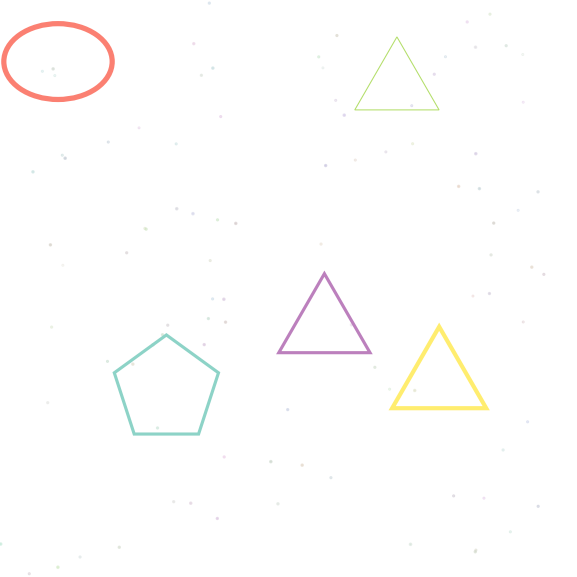[{"shape": "pentagon", "thickness": 1.5, "radius": 0.47, "center": [0.288, 0.324]}, {"shape": "oval", "thickness": 2.5, "radius": 0.47, "center": [0.1, 0.893]}, {"shape": "triangle", "thickness": 0.5, "radius": 0.42, "center": [0.687, 0.851]}, {"shape": "triangle", "thickness": 1.5, "radius": 0.46, "center": [0.562, 0.434]}, {"shape": "triangle", "thickness": 2, "radius": 0.47, "center": [0.76, 0.339]}]